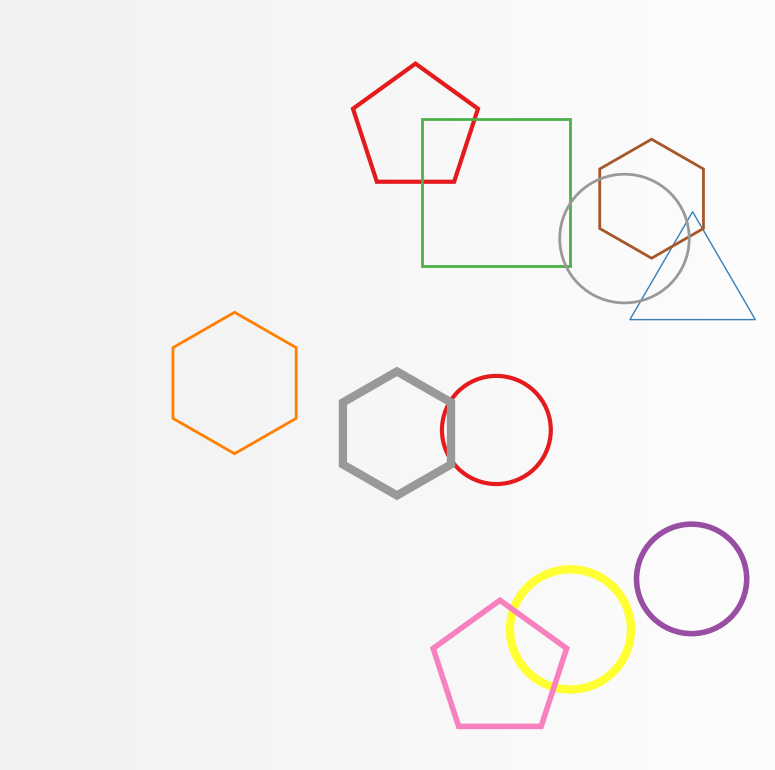[{"shape": "pentagon", "thickness": 1.5, "radius": 0.42, "center": [0.536, 0.833]}, {"shape": "circle", "thickness": 1.5, "radius": 0.35, "center": [0.64, 0.442]}, {"shape": "triangle", "thickness": 0.5, "radius": 0.47, "center": [0.894, 0.632]}, {"shape": "square", "thickness": 1, "radius": 0.48, "center": [0.64, 0.75]}, {"shape": "circle", "thickness": 2, "radius": 0.36, "center": [0.892, 0.248]}, {"shape": "hexagon", "thickness": 1, "radius": 0.46, "center": [0.303, 0.503]}, {"shape": "circle", "thickness": 3, "radius": 0.39, "center": [0.736, 0.183]}, {"shape": "hexagon", "thickness": 1, "radius": 0.39, "center": [0.841, 0.742]}, {"shape": "pentagon", "thickness": 2, "radius": 0.45, "center": [0.645, 0.13]}, {"shape": "circle", "thickness": 1, "radius": 0.42, "center": [0.806, 0.69]}, {"shape": "hexagon", "thickness": 3, "radius": 0.4, "center": [0.512, 0.437]}]